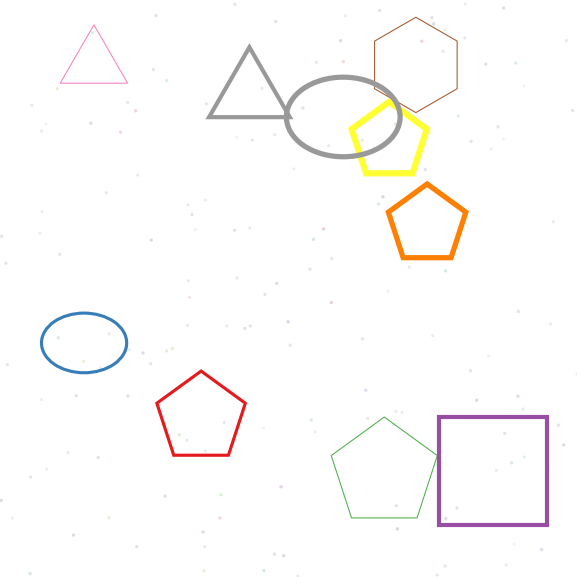[{"shape": "pentagon", "thickness": 1.5, "radius": 0.4, "center": [0.348, 0.276]}, {"shape": "oval", "thickness": 1.5, "radius": 0.37, "center": [0.146, 0.405]}, {"shape": "pentagon", "thickness": 0.5, "radius": 0.48, "center": [0.665, 0.18]}, {"shape": "square", "thickness": 2, "radius": 0.47, "center": [0.854, 0.183]}, {"shape": "pentagon", "thickness": 2.5, "radius": 0.35, "center": [0.74, 0.61]}, {"shape": "pentagon", "thickness": 3, "radius": 0.34, "center": [0.674, 0.754]}, {"shape": "hexagon", "thickness": 0.5, "radius": 0.41, "center": [0.72, 0.887]}, {"shape": "triangle", "thickness": 0.5, "radius": 0.34, "center": [0.163, 0.889]}, {"shape": "triangle", "thickness": 2, "radius": 0.4, "center": [0.432, 0.837]}, {"shape": "oval", "thickness": 2.5, "radius": 0.49, "center": [0.594, 0.797]}]